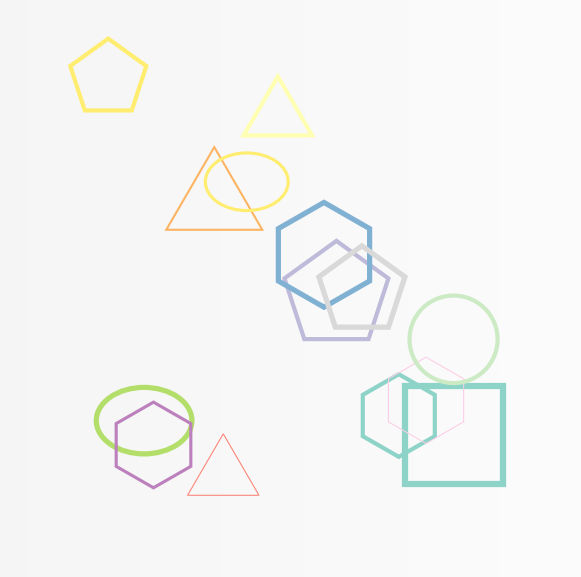[{"shape": "square", "thickness": 3, "radius": 0.42, "center": [0.781, 0.246]}, {"shape": "hexagon", "thickness": 2, "radius": 0.36, "center": [0.686, 0.28]}, {"shape": "triangle", "thickness": 2, "radius": 0.34, "center": [0.478, 0.799]}, {"shape": "pentagon", "thickness": 2, "radius": 0.47, "center": [0.579, 0.488]}, {"shape": "triangle", "thickness": 0.5, "radius": 0.35, "center": [0.384, 0.177]}, {"shape": "hexagon", "thickness": 2.5, "radius": 0.45, "center": [0.557, 0.558]}, {"shape": "triangle", "thickness": 1, "radius": 0.48, "center": [0.369, 0.649]}, {"shape": "oval", "thickness": 2.5, "radius": 0.41, "center": [0.248, 0.271]}, {"shape": "hexagon", "thickness": 0.5, "radius": 0.37, "center": [0.733, 0.306]}, {"shape": "pentagon", "thickness": 2.5, "radius": 0.39, "center": [0.623, 0.496]}, {"shape": "hexagon", "thickness": 1.5, "radius": 0.37, "center": [0.264, 0.229]}, {"shape": "circle", "thickness": 2, "radius": 0.38, "center": [0.78, 0.412]}, {"shape": "pentagon", "thickness": 2, "radius": 0.34, "center": [0.186, 0.864]}, {"shape": "oval", "thickness": 1.5, "radius": 0.36, "center": [0.425, 0.684]}]